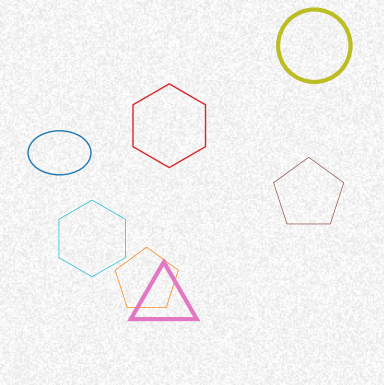[{"shape": "oval", "thickness": 1, "radius": 0.41, "center": [0.155, 0.603]}, {"shape": "pentagon", "thickness": 0.5, "radius": 0.43, "center": [0.381, 0.272]}, {"shape": "hexagon", "thickness": 1, "radius": 0.54, "center": [0.44, 0.673]}, {"shape": "pentagon", "thickness": 0.5, "radius": 0.48, "center": [0.802, 0.496]}, {"shape": "triangle", "thickness": 3, "radius": 0.49, "center": [0.425, 0.221]}, {"shape": "circle", "thickness": 3, "radius": 0.47, "center": [0.816, 0.881]}, {"shape": "hexagon", "thickness": 0.5, "radius": 0.5, "center": [0.239, 0.381]}]